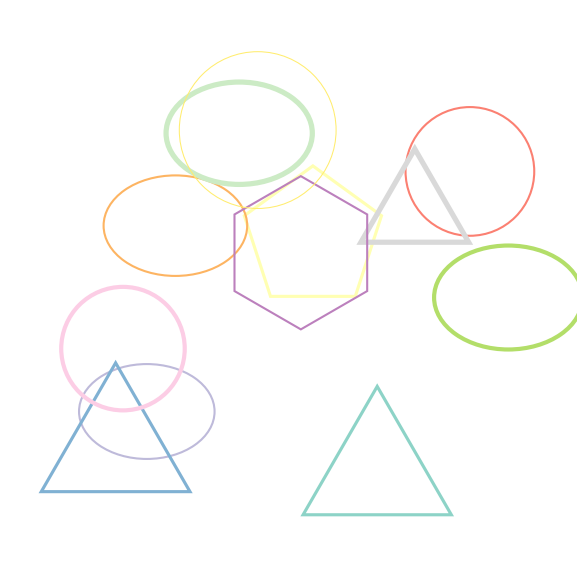[{"shape": "triangle", "thickness": 1.5, "radius": 0.74, "center": [0.653, 0.182]}, {"shape": "pentagon", "thickness": 1.5, "radius": 0.62, "center": [0.542, 0.587]}, {"shape": "oval", "thickness": 1, "radius": 0.59, "center": [0.254, 0.287]}, {"shape": "circle", "thickness": 1, "radius": 0.56, "center": [0.814, 0.702]}, {"shape": "triangle", "thickness": 1.5, "radius": 0.74, "center": [0.2, 0.222]}, {"shape": "oval", "thickness": 1, "radius": 0.62, "center": [0.304, 0.608]}, {"shape": "oval", "thickness": 2, "radius": 0.64, "center": [0.88, 0.484]}, {"shape": "circle", "thickness": 2, "radius": 0.53, "center": [0.213, 0.395]}, {"shape": "triangle", "thickness": 2.5, "radius": 0.54, "center": [0.718, 0.634]}, {"shape": "hexagon", "thickness": 1, "radius": 0.66, "center": [0.521, 0.561]}, {"shape": "oval", "thickness": 2.5, "radius": 0.63, "center": [0.414, 0.768]}, {"shape": "circle", "thickness": 0.5, "radius": 0.68, "center": [0.446, 0.774]}]